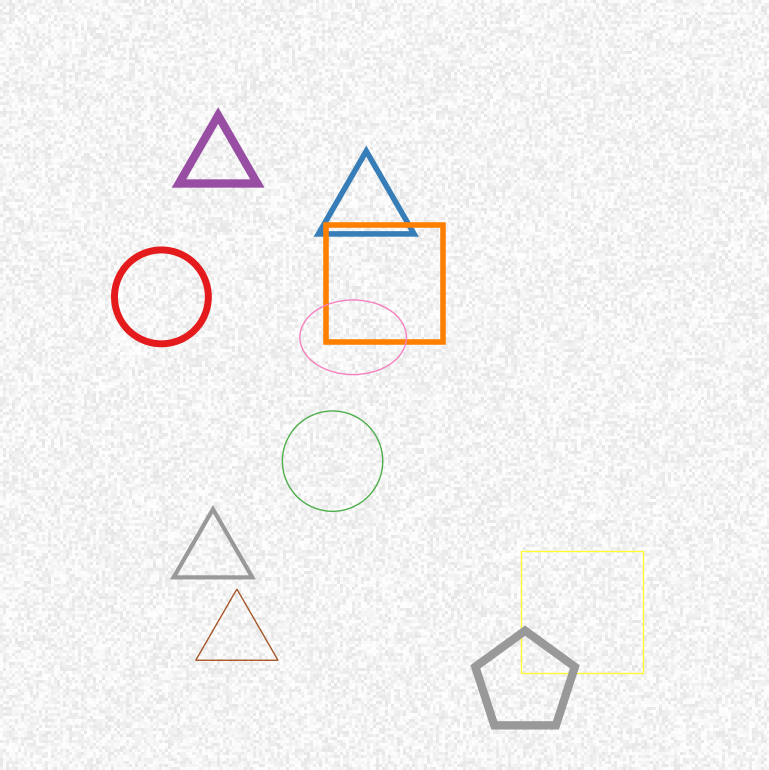[{"shape": "circle", "thickness": 2.5, "radius": 0.3, "center": [0.21, 0.614]}, {"shape": "triangle", "thickness": 2, "radius": 0.36, "center": [0.476, 0.732]}, {"shape": "circle", "thickness": 0.5, "radius": 0.33, "center": [0.432, 0.401]}, {"shape": "triangle", "thickness": 3, "radius": 0.29, "center": [0.283, 0.791]}, {"shape": "square", "thickness": 2, "radius": 0.38, "center": [0.499, 0.632]}, {"shape": "square", "thickness": 0.5, "radius": 0.39, "center": [0.756, 0.205]}, {"shape": "triangle", "thickness": 0.5, "radius": 0.31, "center": [0.308, 0.173]}, {"shape": "oval", "thickness": 0.5, "radius": 0.35, "center": [0.459, 0.562]}, {"shape": "pentagon", "thickness": 3, "radius": 0.34, "center": [0.682, 0.113]}, {"shape": "triangle", "thickness": 1.5, "radius": 0.3, "center": [0.277, 0.28]}]